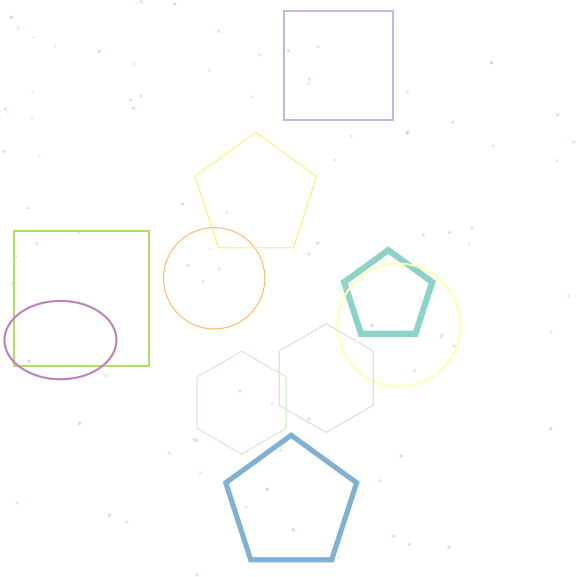[{"shape": "pentagon", "thickness": 3, "radius": 0.4, "center": [0.672, 0.486]}, {"shape": "circle", "thickness": 1, "radius": 0.53, "center": [0.691, 0.436]}, {"shape": "square", "thickness": 1, "radius": 0.47, "center": [0.587, 0.886]}, {"shape": "pentagon", "thickness": 2.5, "radius": 0.6, "center": [0.504, 0.126]}, {"shape": "circle", "thickness": 0.5, "radius": 0.44, "center": [0.371, 0.517]}, {"shape": "square", "thickness": 1, "radius": 0.58, "center": [0.141, 0.482]}, {"shape": "hexagon", "thickness": 0.5, "radius": 0.47, "center": [0.565, 0.344]}, {"shape": "oval", "thickness": 1, "radius": 0.48, "center": [0.105, 0.41]}, {"shape": "hexagon", "thickness": 0.5, "radius": 0.45, "center": [0.418, 0.302]}, {"shape": "pentagon", "thickness": 0.5, "radius": 0.55, "center": [0.443, 0.66]}]